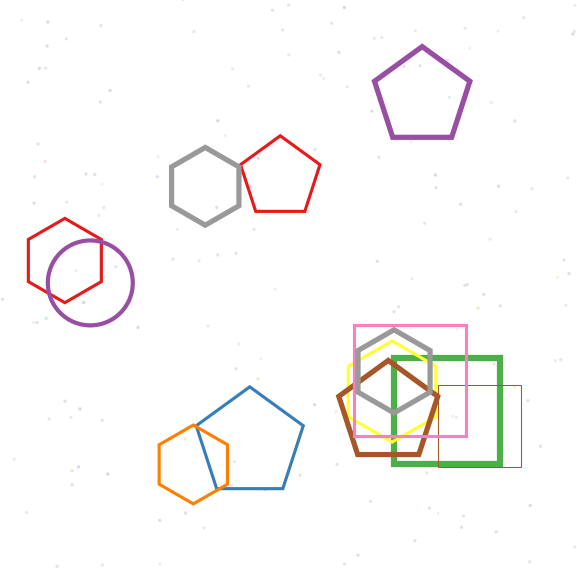[{"shape": "hexagon", "thickness": 1.5, "radius": 0.36, "center": [0.112, 0.548]}, {"shape": "pentagon", "thickness": 1.5, "radius": 0.36, "center": [0.485, 0.692]}, {"shape": "pentagon", "thickness": 1.5, "radius": 0.49, "center": [0.432, 0.232]}, {"shape": "square", "thickness": 3, "radius": 0.46, "center": [0.775, 0.287]}, {"shape": "circle", "thickness": 2, "radius": 0.37, "center": [0.156, 0.509]}, {"shape": "pentagon", "thickness": 2.5, "radius": 0.43, "center": [0.731, 0.832]}, {"shape": "hexagon", "thickness": 1.5, "radius": 0.34, "center": [0.335, 0.195]}, {"shape": "hexagon", "thickness": 1.5, "radius": 0.44, "center": [0.679, 0.321]}, {"shape": "pentagon", "thickness": 2.5, "radius": 0.45, "center": [0.672, 0.285]}, {"shape": "square", "thickness": 0.5, "radius": 0.36, "center": [0.83, 0.261]}, {"shape": "square", "thickness": 1.5, "radius": 0.48, "center": [0.71, 0.34]}, {"shape": "hexagon", "thickness": 2.5, "radius": 0.34, "center": [0.355, 0.677]}, {"shape": "hexagon", "thickness": 2.5, "radius": 0.36, "center": [0.682, 0.356]}]